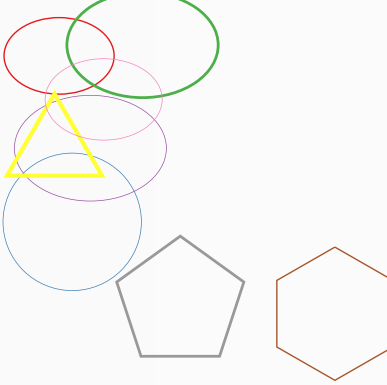[{"shape": "oval", "thickness": 1, "radius": 0.71, "center": [0.152, 0.855]}, {"shape": "circle", "thickness": 0.5, "radius": 0.89, "center": [0.186, 0.424]}, {"shape": "oval", "thickness": 2, "radius": 0.98, "center": [0.368, 0.883]}, {"shape": "oval", "thickness": 0.5, "radius": 0.98, "center": [0.233, 0.615]}, {"shape": "triangle", "thickness": 3, "radius": 0.71, "center": [0.141, 0.615]}, {"shape": "hexagon", "thickness": 1, "radius": 0.86, "center": [0.864, 0.185]}, {"shape": "oval", "thickness": 0.5, "radius": 0.76, "center": [0.268, 0.742]}, {"shape": "pentagon", "thickness": 2, "radius": 0.86, "center": [0.465, 0.214]}]